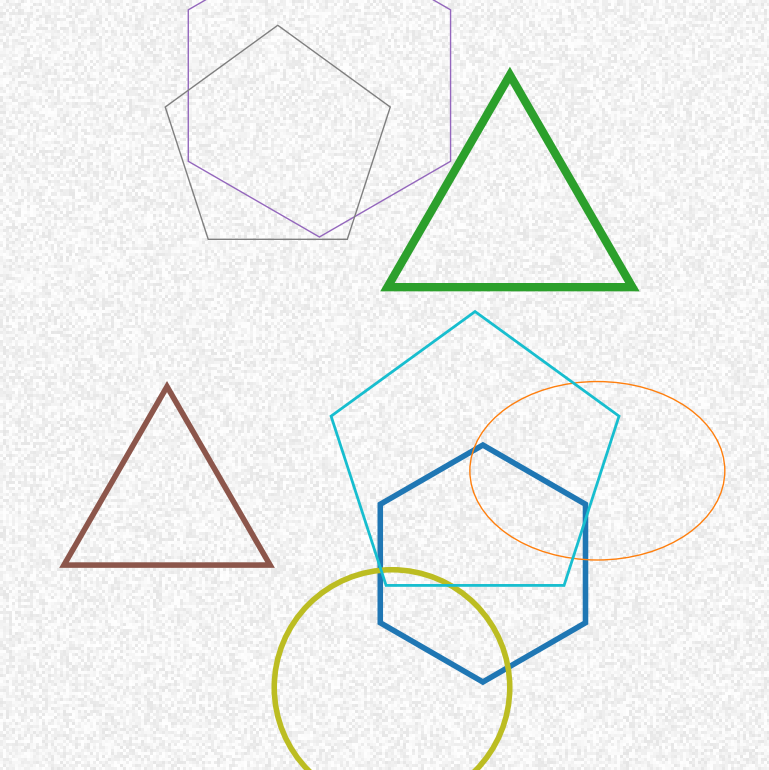[{"shape": "hexagon", "thickness": 2, "radius": 0.77, "center": [0.627, 0.268]}, {"shape": "oval", "thickness": 0.5, "radius": 0.83, "center": [0.776, 0.389]}, {"shape": "triangle", "thickness": 3, "radius": 0.92, "center": [0.662, 0.719]}, {"shape": "hexagon", "thickness": 0.5, "radius": 0.98, "center": [0.415, 0.889]}, {"shape": "triangle", "thickness": 2, "radius": 0.77, "center": [0.217, 0.343]}, {"shape": "pentagon", "thickness": 0.5, "radius": 0.77, "center": [0.361, 0.814]}, {"shape": "circle", "thickness": 2, "radius": 0.76, "center": [0.509, 0.107]}, {"shape": "pentagon", "thickness": 1, "radius": 0.98, "center": [0.617, 0.399]}]